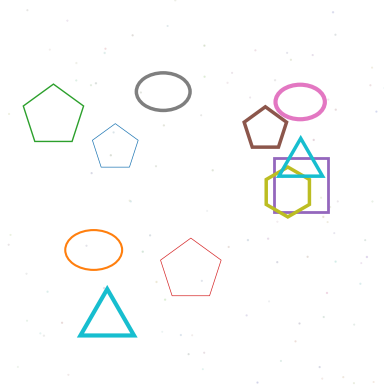[{"shape": "pentagon", "thickness": 0.5, "radius": 0.31, "center": [0.299, 0.616]}, {"shape": "oval", "thickness": 1.5, "radius": 0.37, "center": [0.243, 0.351]}, {"shape": "pentagon", "thickness": 1, "radius": 0.41, "center": [0.139, 0.699]}, {"shape": "pentagon", "thickness": 0.5, "radius": 0.41, "center": [0.496, 0.299]}, {"shape": "square", "thickness": 2, "radius": 0.35, "center": [0.782, 0.519]}, {"shape": "pentagon", "thickness": 2.5, "radius": 0.29, "center": [0.689, 0.665]}, {"shape": "oval", "thickness": 3, "radius": 0.32, "center": [0.78, 0.735]}, {"shape": "oval", "thickness": 2.5, "radius": 0.35, "center": [0.424, 0.762]}, {"shape": "hexagon", "thickness": 2.5, "radius": 0.32, "center": [0.748, 0.501]}, {"shape": "triangle", "thickness": 2.5, "radius": 0.33, "center": [0.781, 0.575]}, {"shape": "triangle", "thickness": 3, "radius": 0.4, "center": [0.279, 0.169]}]